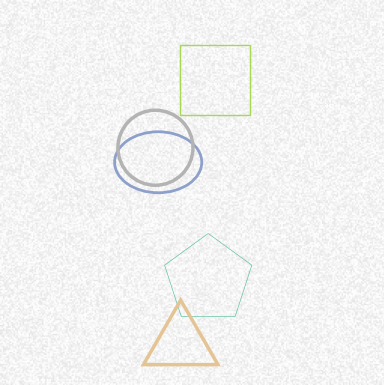[{"shape": "pentagon", "thickness": 0.5, "radius": 0.6, "center": [0.541, 0.274]}, {"shape": "oval", "thickness": 2, "radius": 0.57, "center": [0.411, 0.579]}, {"shape": "square", "thickness": 1, "radius": 0.46, "center": [0.558, 0.793]}, {"shape": "triangle", "thickness": 2.5, "radius": 0.56, "center": [0.469, 0.109]}, {"shape": "circle", "thickness": 2.5, "radius": 0.49, "center": [0.404, 0.616]}]